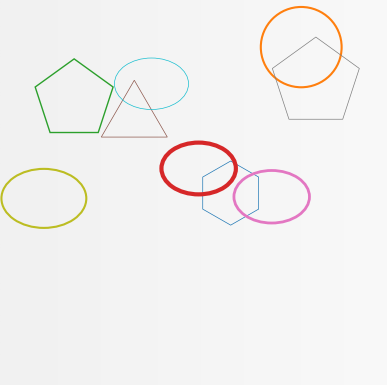[{"shape": "hexagon", "thickness": 0.5, "radius": 0.42, "center": [0.595, 0.499]}, {"shape": "circle", "thickness": 1.5, "radius": 0.52, "center": [0.777, 0.878]}, {"shape": "pentagon", "thickness": 1, "radius": 0.53, "center": [0.191, 0.741]}, {"shape": "oval", "thickness": 3, "radius": 0.48, "center": [0.513, 0.562]}, {"shape": "triangle", "thickness": 0.5, "radius": 0.49, "center": [0.347, 0.693]}, {"shape": "oval", "thickness": 2, "radius": 0.49, "center": [0.701, 0.489]}, {"shape": "pentagon", "thickness": 0.5, "radius": 0.59, "center": [0.815, 0.786]}, {"shape": "oval", "thickness": 1.5, "radius": 0.55, "center": [0.113, 0.485]}, {"shape": "oval", "thickness": 0.5, "radius": 0.48, "center": [0.391, 0.782]}]